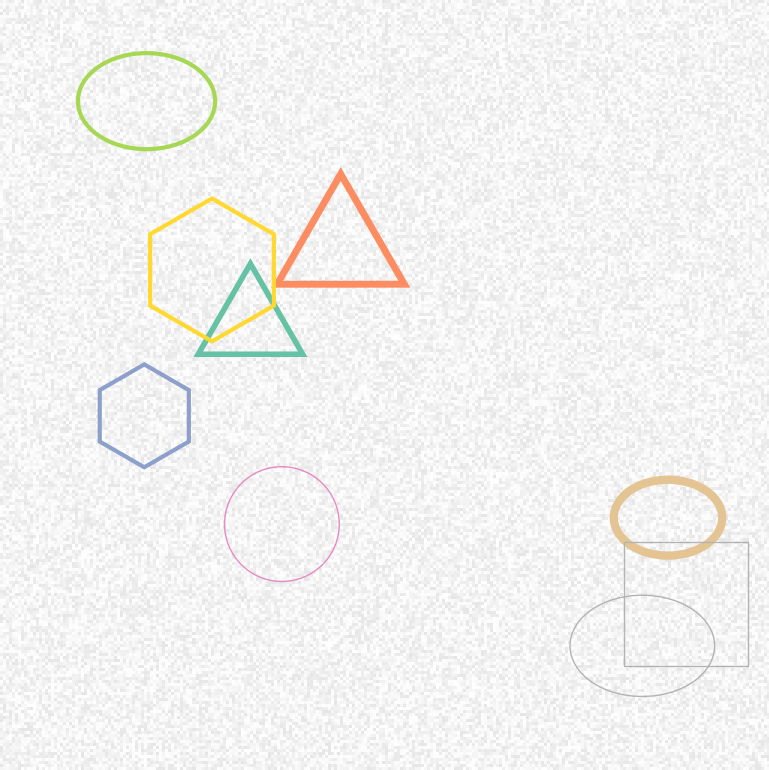[{"shape": "triangle", "thickness": 2, "radius": 0.39, "center": [0.325, 0.579]}, {"shape": "triangle", "thickness": 2.5, "radius": 0.48, "center": [0.442, 0.679]}, {"shape": "hexagon", "thickness": 1.5, "radius": 0.33, "center": [0.187, 0.46]}, {"shape": "circle", "thickness": 0.5, "radius": 0.37, "center": [0.366, 0.319]}, {"shape": "oval", "thickness": 1.5, "radius": 0.45, "center": [0.19, 0.869]}, {"shape": "hexagon", "thickness": 1.5, "radius": 0.46, "center": [0.275, 0.649]}, {"shape": "oval", "thickness": 3, "radius": 0.35, "center": [0.868, 0.328]}, {"shape": "square", "thickness": 0.5, "radius": 0.4, "center": [0.891, 0.215]}, {"shape": "oval", "thickness": 0.5, "radius": 0.47, "center": [0.834, 0.161]}]